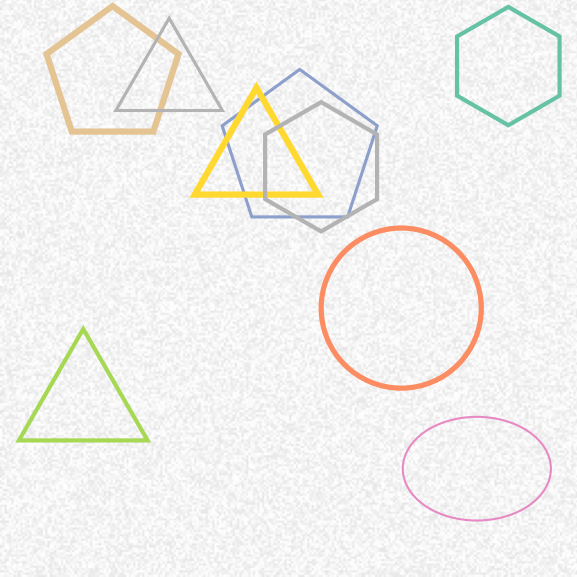[{"shape": "hexagon", "thickness": 2, "radius": 0.51, "center": [0.88, 0.885]}, {"shape": "circle", "thickness": 2.5, "radius": 0.69, "center": [0.695, 0.466]}, {"shape": "pentagon", "thickness": 1.5, "radius": 0.71, "center": [0.519, 0.738]}, {"shape": "oval", "thickness": 1, "radius": 0.64, "center": [0.826, 0.188]}, {"shape": "triangle", "thickness": 2, "radius": 0.64, "center": [0.144, 0.301]}, {"shape": "triangle", "thickness": 3, "radius": 0.62, "center": [0.444, 0.724]}, {"shape": "pentagon", "thickness": 3, "radius": 0.6, "center": [0.195, 0.868]}, {"shape": "triangle", "thickness": 1.5, "radius": 0.53, "center": [0.293, 0.861]}, {"shape": "hexagon", "thickness": 2, "radius": 0.56, "center": [0.556, 0.71]}]